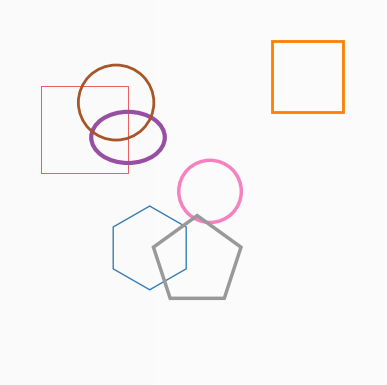[{"shape": "square", "thickness": 0.5, "radius": 0.56, "center": [0.219, 0.663]}, {"shape": "hexagon", "thickness": 1, "radius": 0.54, "center": [0.386, 0.356]}, {"shape": "oval", "thickness": 3, "radius": 0.47, "center": [0.33, 0.643]}, {"shape": "square", "thickness": 2, "radius": 0.46, "center": [0.794, 0.801]}, {"shape": "circle", "thickness": 2, "radius": 0.49, "center": [0.3, 0.734]}, {"shape": "circle", "thickness": 2.5, "radius": 0.4, "center": [0.542, 0.503]}, {"shape": "pentagon", "thickness": 2.5, "radius": 0.59, "center": [0.509, 0.321]}]